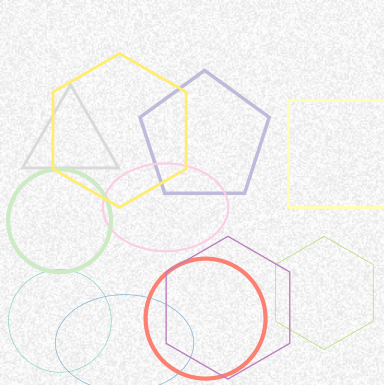[{"shape": "circle", "thickness": 0.5, "radius": 0.67, "center": [0.156, 0.166]}, {"shape": "square", "thickness": 2, "radius": 0.7, "center": [0.887, 0.602]}, {"shape": "pentagon", "thickness": 2.5, "radius": 0.88, "center": [0.531, 0.641]}, {"shape": "circle", "thickness": 3, "radius": 0.78, "center": [0.534, 0.172]}, {"shape": "oval", "thickness": 0.5, "radius": 0.9, "center": [0.323, 0.109]}, {"shape": "hexagon", "thickness": 0.5, "radius": 0.73, "center": [0.842, 0.239]}, {"shape": "oval", "thickness": 1.5, "radius": 0.81, "center": [0.43, 0.461]}, {"shape": "triangle", "thickness": 2, "radius": 0.72, "center": [0.183, 0.636]}, {"shape": "hexagon", "thickness": 1, "radius": 0.93, "center": [0.592, 0.201]}, {"shape": "circle", "thickness": 3, "radius": 0.67, "center": [0.155, 0.427]}, {"shape": "hexagon", "thickness": 2, "radius": 1.0, "center": [0.311, 0.661]}]